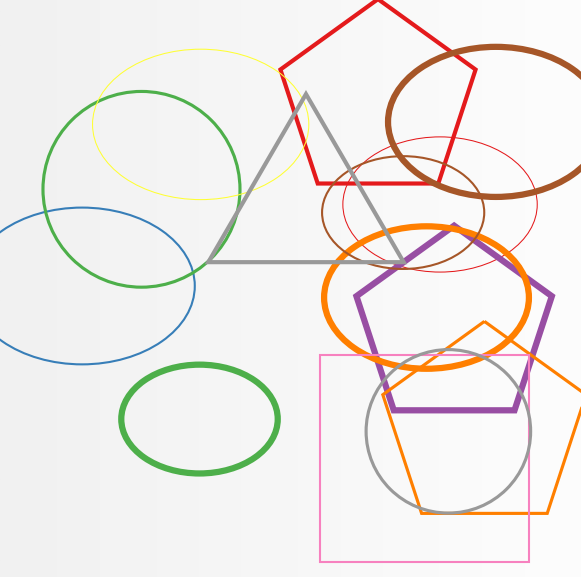[{"shape": "pentagon", "thickness": 2, "radius": 0.88, "center": [0.65, 0.824]}, {"shape": "oval", "thickness": 0.5, "radius": 0.84, "center": [0.757, 0.645]}, {"shape": "oval", "thickness": 1, "radius": 0.97, "center": [0.141, 0.504]}, {"shape": "oval", "thickness": 3, "radius": 0.67, "center": [0.343, 0.273]}, {"shape": "circle", "thickness": 1.5, "radius": 0.85, "center": [0.243, 0.671]}, {"shape": "pentagon", "thickness": 3, "radius": 0.88, "center": [0.781, 0.432]}, {"shape": "oval", "thickness": 3, "radius": 0.88, "center": [0.734, 0.484]}, {"shape": "pentagon", "thickness": 1.5, "radius": 0.92, "center": [0.833, 0.259]}, {"shape": "oval", "thickness": 0.5, "radius": 0.93, "center": [0.345, 0.784]}, {"shape": "oval", "thickness": 1, "radius": 0.7, "center": [0.694, 0.631]}, {"shape": "oval", "thickness": 3, "radius": 0.93, "center": [0.853, 0.788]}, {"shape": "square", "thickness": 1, "radius": 0.9, "center": [0.731, 0.206]}, {"shape": "triangle", "thickness": 2, "radius": 0.97, "center": [0.526, 0.642]}, {"shape": "circle", "thickness": 1.5, "radius": 0.71, "center": [0.771, 0.252]}]